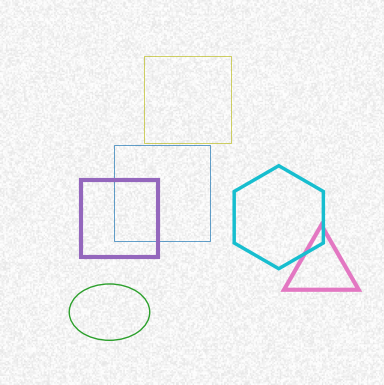[{"shape": "square", "thickness": 0.5, "radius": 0.62, "center": [0.42, 0.499]}, {"shape": "oval", "thickness": 1, "radius": 0.52, "center": [0.284, 0.189]}, {"shape": "square", "thickness": 3, "radius": 0.5, "center": [0.31, 0.432]}, {"shape": "triangle", "thickness": 3, "radius": 0.56, "center": [0.835, 0.303]}, {"shape": "square", "thickness": 0.5, "radius": 0.56, "center": [0.487, 0.741]}, {"shape": "hexagon", "thickness": 2.5, "radius": 0.67, "center": [0.724, 0.436]}]